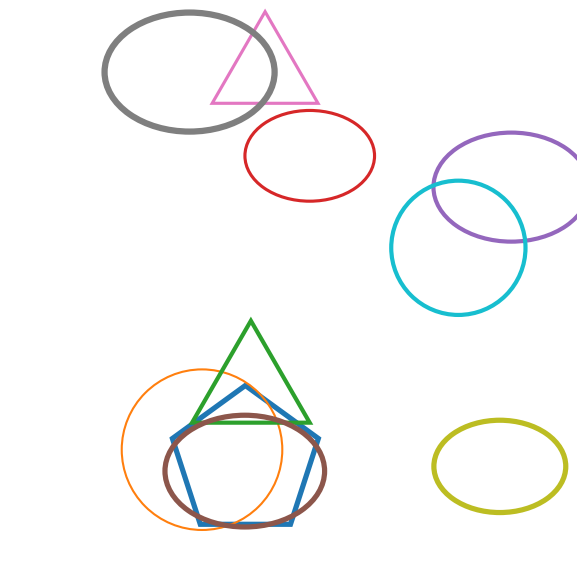[{"shape": "pentagon", "thickness": 2.5, "radius": 0.66, "center": [0.425, 0.199]}, {"shape": "circle", "thickness": 1, "radius": 0.7, "center": [0.35, 0.22]}, {"shape": "triangle", "thickness": 2, "radius": 0.59, "center": [0.434, 0.326]}, {"shape": "oval", "thickness": 1.5, "radius": 0.56, "center": [0.536, 0.729]}, {"shape": "oval", "thickness": 2, "radius": 0.67, "center": [0.885, 0.675]}, {"shape": "oval", "thickness": 2.5, "radius": 0.69, "center": [0.424, 0.183]}, {"shape": "triangle", "thickness": 1.5, "radius": 0.53, "center": [0.459, 0.873]}, {"shape": "oval", "thickness": 3, "radius": 0.74, "center": [0.328, 0.874]}, {"shape": "oval", "thickness": 2.5, "radius": 0.57, "center": [0.865, 0.192]}, {"shape": "circle", "thickness": 2, "radius": 0.58, "center": [0.794, 0.57]}]